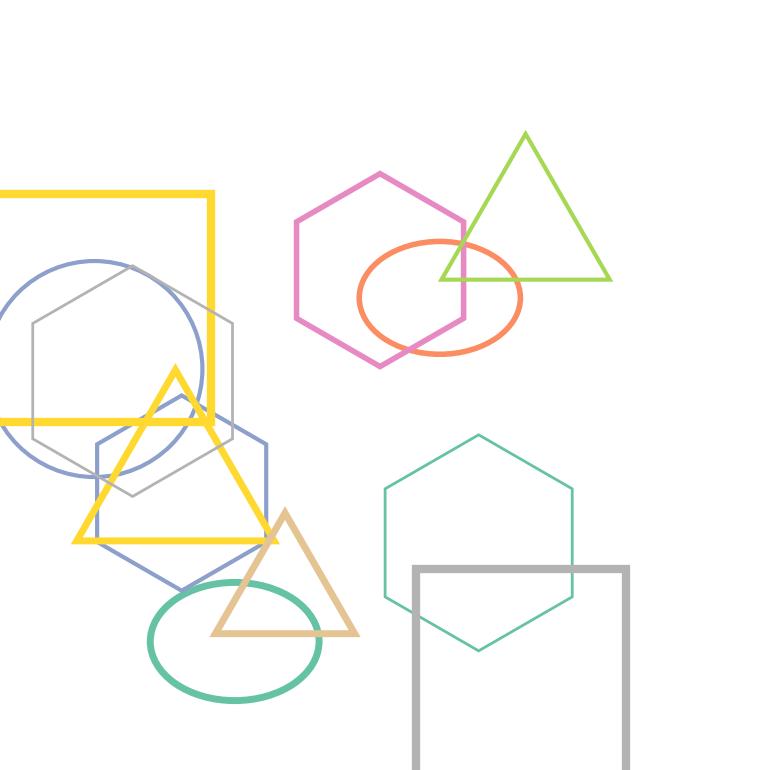[{"shape": "oval", "thickness": 2.5, "radius": 0.55, "center": [0.305, 0.167]}, {"shape": "hexagon", "thickness": 1, "radius": 0.7, "center": [0.622, 0.295]}, {"shape": "oval", "thickness": 2, "radius": 0.52, "center": [0.571, 0.613]}, {"shape": "hexagon", "thickness": 1.5, "radius": 0.63, "center": [0.236, 0.36]}, {"shape": "circle", "thickness": 1.5, "radius": 0.7, "center": [0.123, 0.521]}, {"shape": "hexagon", "thickness": 2, "radius": 0.63, "center": [0.494, 0.649]}, {"shape": "triangle", "thickness": 1.5, "radius": 0.63, "center": [0.683, 0.7]}, {"shape": "triangle", "thickness": 2.5, "radius": 0.74, "center": [0.228, 0.372]}, {"shape": "square", "thickness": 3, "radius": 0.74, "center": [0.126, 0.6]}, {"shape": "triangle", "thickness": 2.5, "radius": 0.52, "center": [0.37, 0.229]}, {"shape": "square", "thickness": 3, "radius": 0.68, "center": [0.676, 0.125]}, {"shape": "hexagon", "thickness": 1, "radius": 0.75, "center": [0.172, 0.505]}]